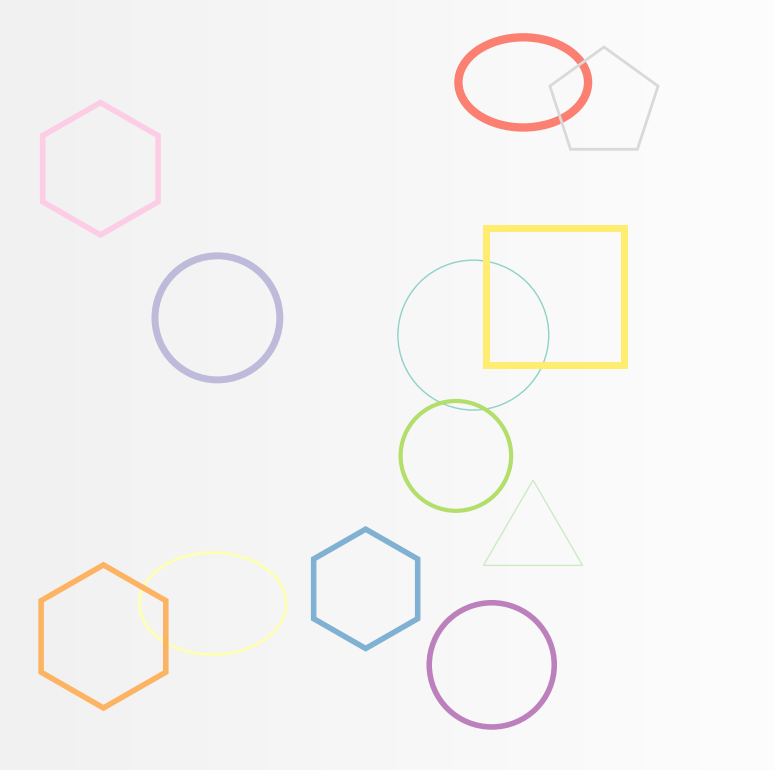[{"shape": "circle", "thickness": 0.5, "radius": 0.49, "center": [0.611, 0.565]}, {"shape": "oval", "thickness": 1, "radius": 0.47, "center": [0.274, 0.216]}, {"shape": "circle", "thickness": 2.5, "radius": 0.4, "center": [0.281, 0.587]}, {"shape": "oval", "thickness": 3, "radius": 0.42, "center": [0.675, 0.893]}, {"shape": "hexagon", "thickness": 2, "radius": 0.39, "center": [0.472, 0.235]}, {"shape": "hexagon", "thickness": 2, "radius": 0.46, "center": [0.133, 0.173]}, {"shape": "circle", "thickness": 1.5, "radius": 0.36, "center": [0.588, 0.408]}, {"shape": "hexagon", "thickness": 2, "radius": 0.43, "center": [0.13, 0.781]}, {"shape": "pentagon", "thickness": 1, "radius": 0.37, "center": [0.779, 0.866]}, {"shape": "circle", "thickness": 2, "radius": 0.4, "center": [0.635, 0.137]}, {"shape": "triangle", "thickness": 0.5, "radius": 0.37, "center": [0.688, 0.303]}, {"shape": "square", "thickness": 2.5, "radius": 0.45, "center": [0.716, 0.615]}]